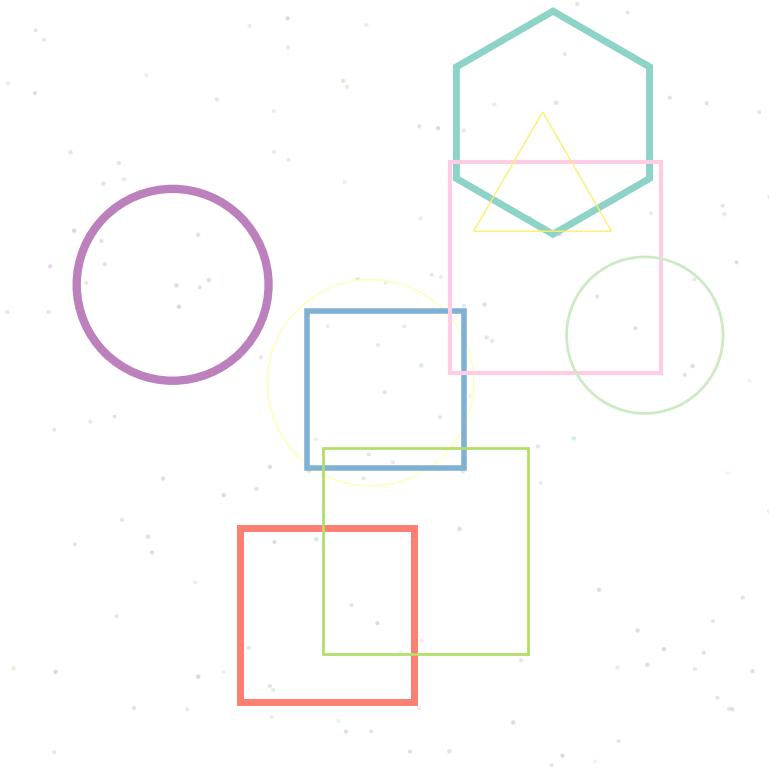[{"shape": "hexagon", "thickness": 2.5, "radius": 0.72, "center": [0.718, 0.841]}, {"shape": "circle", "thickness": 0.5, "radius": 0.67, "center": [0.481, 0.503]}, {"shape": "square", "thickness": 2.5, "radius": 0.57, "center": [0.425, 0.201]}, {"shape": "square", "thickness": 2, "radius": 0.51, "center": [0.501, 0.494]}, {"shape": "square", "thickness": 1, "radius": 0.67, "center": [0.552, 0.284]}, {"shape": "square", "thickness": 1.5, "radius": 0.68, "center": [0.721, 0.653]}, {"shape": "circle", "thickness": 3, "radius": 0.62, "center": [0.224, 0.63]}, {"shape": "circle", "thickness": 1, "radius": 0.51, "center": [0.837, 0.565]}, {"shape": "triangle", "thickness": 0.5, "radius": 0.52, "center": [0.705, 0.751]}]